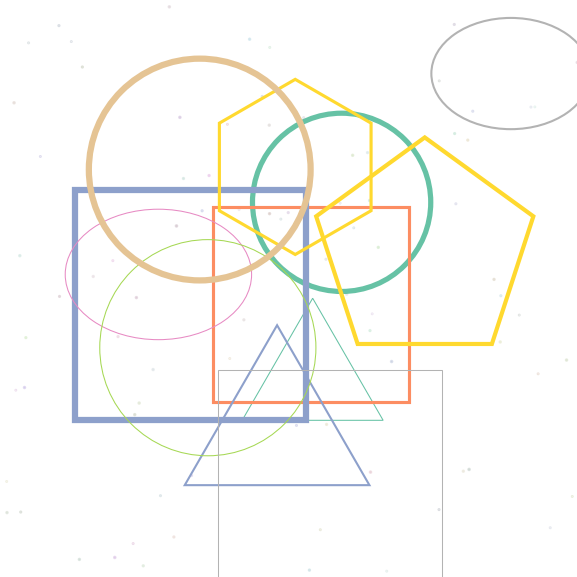[{"shape": "circle", "thickness": 2.5, "radius": 0.77, "center": [0.592, 0.649]}, {"shape": "triangle", "thickness": 0.5, "radius": 0.7, "center": [0.541, 0.342]}, {"shape": "square", "thickness": 1.5, "radius": 0.85, "center": [0.539, 0.472]}, {"shape": "triangle", "thickness": 1, "radius": 0.92, "center": [0.48, 0.251]}, {"shape": "square", "thickness": 3, "radius": 1.0, "center": [0.329, 0.471]}, {"shape": "oval", "thickness": 0.5, "radius": 0.81, "center": [0.274, 0.524]}, {"shape": "circle", "thickness": 0.5, "radius": 0.94, "center": [0.36, 0.397]}, {"shape": "hexagon", "thickness": 1.5, "radius": 0.76, "center": [0.511, 0.71]}, {"shape": "pentagon", "thickness": 2, "radius": 0.99, "center": [0.736, 0.563]}, {"shape": "circle", "thickness": 3, "radius": 0.96, "center": [0.346, 0.706]}, {"shape": "oval", "thickness": 1, "radius": 0.69, "center": [0.885, 0.872]}, {"shape": "square", "thickness": 0.5, "radius": 0.97, "center": [0.572, 0.164]}]